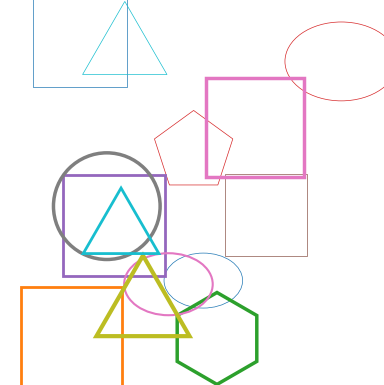[{"shape": "oval", "thickness": 0.5, "radius": 0.51, "center": [0.528, 0.271]}, {"shape": "square", "thickness": 0.5, "radius": 0.61, "center": [0.207, 0.896]}, {"shape": "square", "thickness": 2, "radius": 0.66, "center": [0.185, 0.124]}, {"shape": "hexagon", "thickness": 2.5, "radius": 0.6, "center": [0.564, 0.121]}, {"shape": "oval", "thickness": 0.5, "radius": 0.73, "center": [0.886, 0.84]}, {"shape": "pentagon", "thickness": 0.5, "radius": 0.53, "center": [0.503, 0.606]}, {"shape": "square", "thickness": 2, "radius": 0.66, "center": [0.296, 0.415]}, {"shape": "square", "thickness": 0.5, "radius": 0.53, "center": [0.692, 0.442]}, {"shape": "square", "thickness": 2.5, "radius": 0.64, "center": [0.662, 0.668]}, {"shape": "oval", "thickness": 1.5, "radius": 0.58, "center": [0.437, 0.262]}, {"shape": "circle", "thickness": 2.5, "radius": 0.69, "center": [0.277, 0.465]}, {"shape": "triangle", "thickness": 3, "radius": 0.7, "center": [0.371, 0.197]}, {"shape": "triangle", "thickness": 2, "radius": 0.57, "center": [0.314, 0.398]}, {"shape": "triangle", "thickness": 0.5, "radius": 0.63, "center": [0.324, 0.87]}]